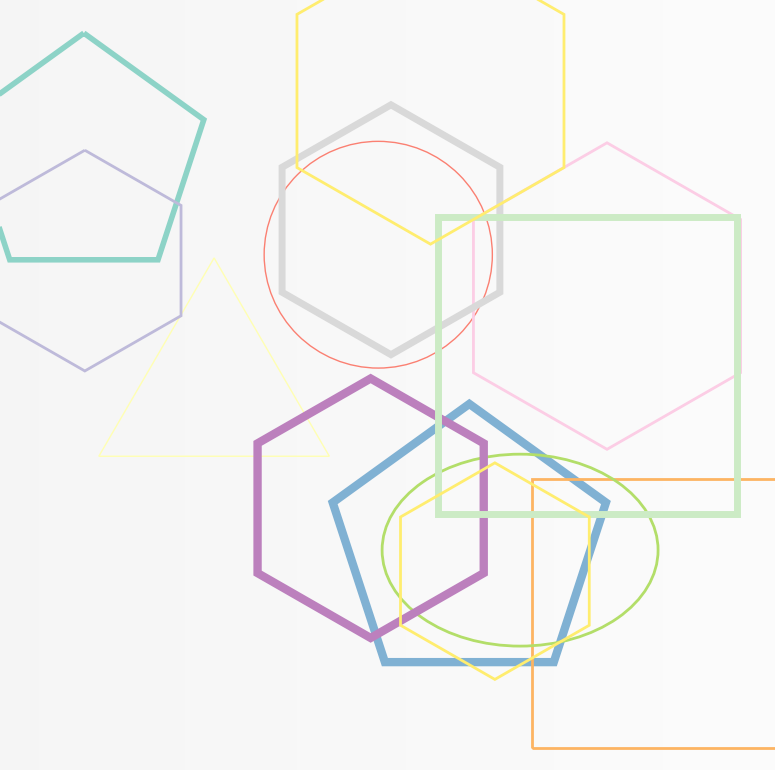[{"shape": "pentagon", "thickness": 2, "radius": 0.81, "center": [0.108, 0.794]}, {"shape": "triangle", "thickness": 0.5, "radius": 0.86, "center": [0.276, 0.493]}, {"shape": "hexagon", "thickness": 1, "radius": 0.72, "center": [0.109, 0.662]}, {"shape": "circle", "thickness": 0.5, "radius": 0.74, "center": [0.488, 0.669]}, {"shape": "pentagon", "thickness": 3, "radius": 0.93, "center": [0.606, 0.29]}, {"shape": "square", "thickness": 1, "radius": 0.87, "center": [0.861, 0.203]}, {"shape": "oval", "thickness": 1, "radius": 0.89, "center": [0.671, 0.286]}, {"shape": "hexagon", "thickness": 1, "radius": 1.0, "center": [0.783, 0.616]}, {"shape": "hexagon", "thickness": 2.5, "radius": 0.81, "center": [0.504, 0.702]}, {"shape": "hexagon", "thickness": 3, "radius": 0.84, "center": [0.478, 0.34]}, {"shape": "square", "thickness": 2.5, "radius": 0.96, "center": [0.758, 0.525]}, {"shape": "hexagon", "thickness": 1, "radius": 0.99, "center": [0.555, 0.882]}, {"shape": "hexagon", "thickness": 1, "radius": 0.7, "center": [0.639, 0.258]}]